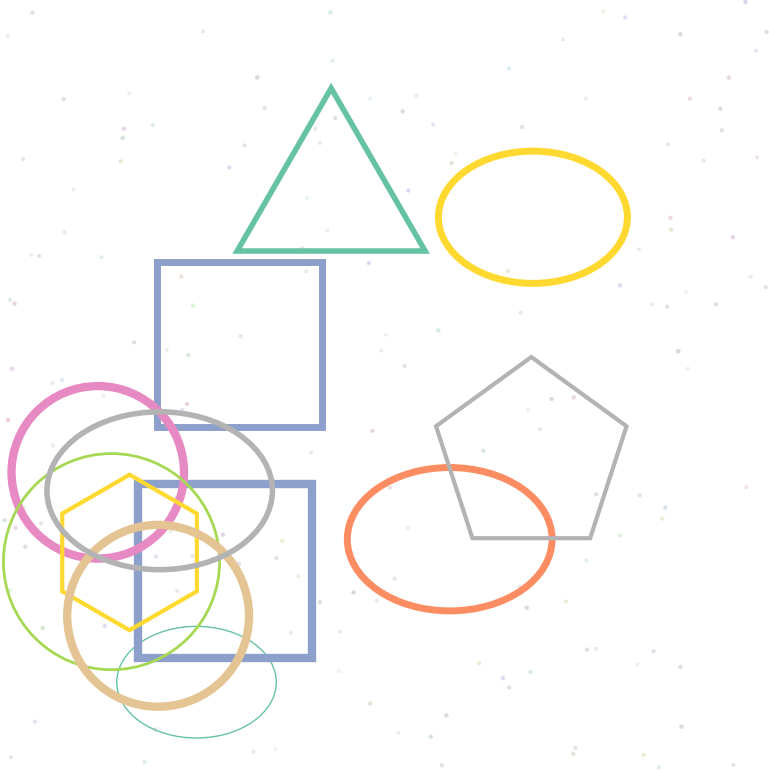[{"shape": "triangle", "thickness": 2, "radius": 0.7, "center": [0.43, 0.744]}, {"shape": "oval", "thickness": 0.5, "radius": 0.52, "center": [0.255, 0.114]}, {"shape": "oval", "thickness": 2.5, "radius": 0.66, "center": [0.584, 0.3]}, {"shape": "square", "thickness": 2.5, "radius": 0.53, "center": [0.311, 0.553]}, {"shape": "square", "thickness": 3, "radius": 0.56, "center": [0.293, 0.259]}, {"shape": "circle", "thickness": 3, "radius": 0.56, "center": [0.127, 0.387]}, {"shape": "circle", "thickness": 1, "radius": 0.7, "center": [0.145, 0.271]}, {"shape": "hexagon", "thickness": 1.5, "radius": 0.5, "center": [0.168, 0.283]}, {"shape": "oval", "thickness": 2.5, "radius": 0.61, "center": [0.692, 0.718]}, {"shape": "circle", "thickness": 3, "radius": 0.59, "center": [0.205, 0.2]}, {"shape": "pentagon", "thickness": 1.5, "radius": 0.65, "center": [0.69, 0.406]}, {"shape": "oval", "thickness": 2, "radius": 0.73, "center": [0.207, 0.363]}]